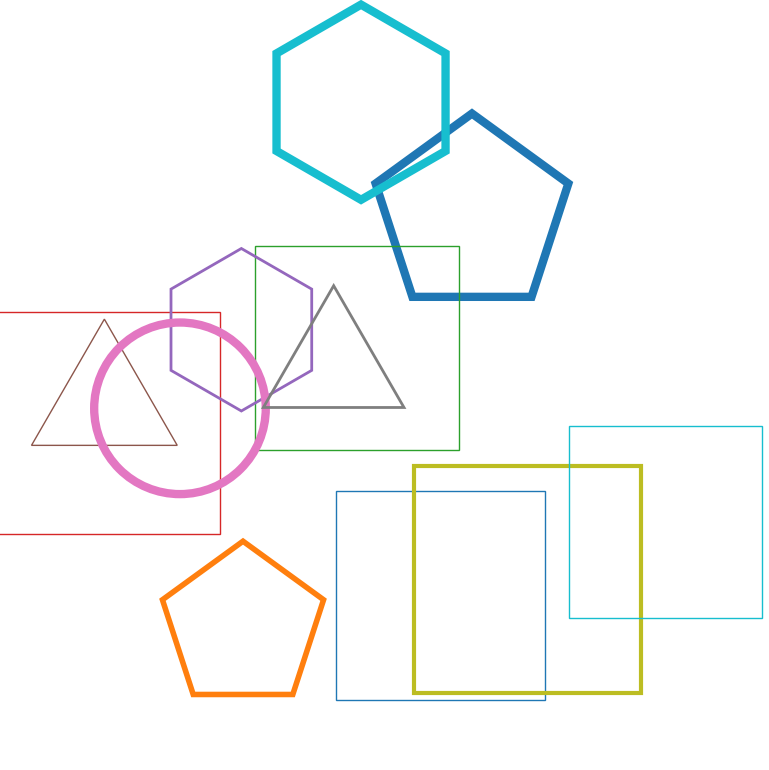[{"shape": "square", "thickness": 0.5, "radius": 0.68, "center": [0.572, 0.227]}, {"shape": "pentagon", "thickness": 3, "radius": 0.66, "center": [0.613, 0.721]}, {"shape": "pentagon", "thickness": 2, "radius": 0.55, "center": [0.316, 0.187]}, {"shape": "square", "thickness": 0.5, "radius": 0.66, "center": [0.464, 0.548]}, {"shape": "square", "thickness": 0.5, "radius": 0.72, "center": [0.142, 0.45]}, {"shape": "hexagon", "thickness": 1, "radius": 0.53, "center": [0.313, 0.572]}, {"shape": "triangle", "thickness": 0.5, "radius": 0.55, "center": [0.136, 0.476]}, {"shape": "circle", "thickness": 3, "radius": 0.56, "center": [0.234, 0.47]}, {"shape": "triangle", "thickness": 1, "radius": 0.53, "center": [0.433, 0.524]}, {"shape": "square", "thickness": 1.5, "radius": 0.74, "center": [0.685, 0.247]}, {"shape": "square", "thickness": 0.5, "radius": 0.62, "center": [0.864, 0.322]}, {"shape": "hexagon", "thickness": 3, "radius": 0.63, "center": [0.469, 0.867]}]